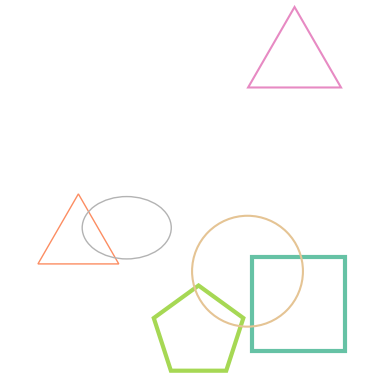[{"shape": "square", "thickness": 3, "radius": 0.61, "center": [0.776, 0.21]}, {"shape": "triangle", "thickness": 1, "radius": 0.61, "center": [0.204, 0.375]}, {"shape": "triangle", "thickness": 1.5, "radius": 0.7, "center": [0.765, 0.842]}, {"shape": "pentagon", "thickness": 3, "radius": 0.61, "center": [0.516, 0.136]}, {"shape": "circle", "thickness": 1.5, "radius": 0.72, "center": [0.643, 0.296]}, {"shape": "oval", "thickness": 1, "radius": 0.58, "center": [0.329, 0.408]}]